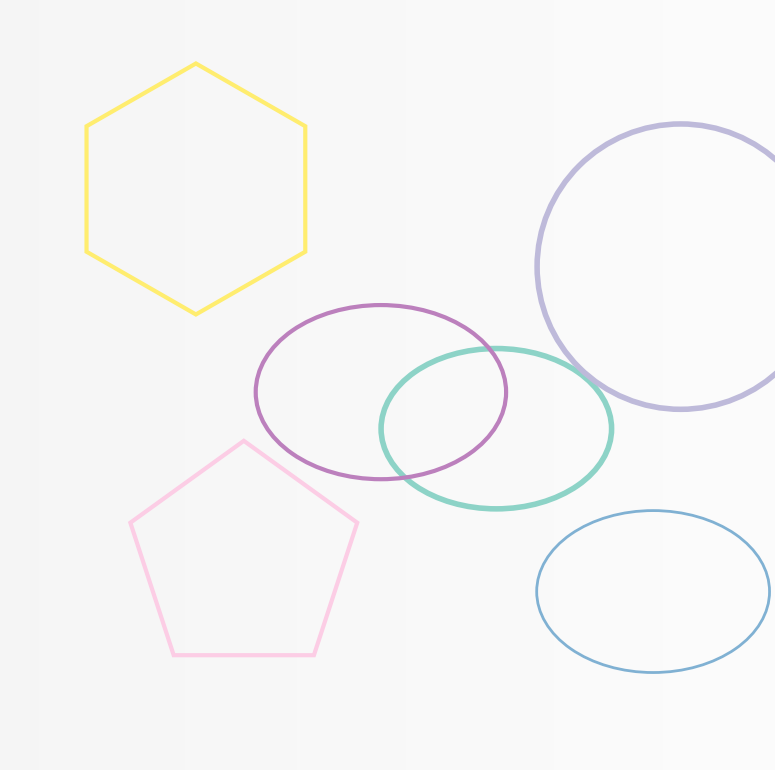[{"shape": "oval", "thickness": 2, "radius": 0.74, "center": [0.64, 0.443]}, {"shape": "circle", "thickness": 2, "radius": 0.93, "center": [0.878, 0.654]}, {"shape": "oval", "thickness": 1, "radius": 0.75, "center": [0.843, 0.232]}, {"shape": "pentagon", "thickness": 1.5, "radius": 0.77, "center": [0.315, 0.274]}, {"shape": "oval", "thickness": 1.5, "radius": 0.81, "center": [0.491, 0.491]}, {"shape": "hexagon", "thickness": 1.5, "radius": 0.81, "center": [0.253, 0.755]}]